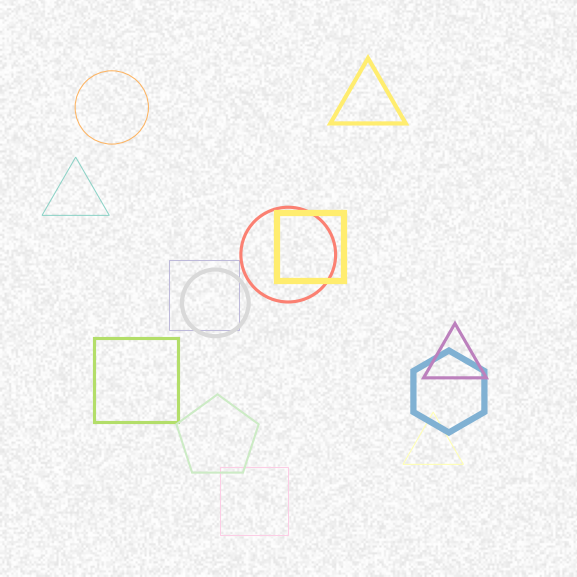[{"shape": "triangle", "thickness": 0.5, "radius": 0.34, "center": [0.131, 0.66]}, {"shape": "triangle", "thickness": 0.5, "radius": 0.3, "center": [0.75, 0.225]}, {"shape": "square", "thickness": 0.5, "radius": 0.31, "center": [0.353, 0.488]}, {"shape": "circle", "thickness": 1.5, "radius": 0.41, "center": [0.499, 0.558]}, {"shape": "hexagon", "thickness": 3, "radius": 0.35, "center": [0.777, 0.321]}, {"shape": "circle", "thickness": 0.5, "radius": 0.32, "center": [0.194, 0.813]}, {"shape": "square", "thickness": 1.5, "radius": 0.36, "center": [0.236, 0.341]}, {"shape": "square", "thickness": 0.5, "radius": 0.3, "center": [0.44, 0.132]}, {"shape": "circle", "thickness": 2, "radius": 0.29, "center": [0.373, 0.475]}, {"shape": "triangle", "thickness": 1.5, "radius": 0.31, "center": [0.788, 0.376]}, {"shape": "pentagon", "thickness": 1, "radius": 0.37, "center": [0.377, 0.241]}, {"shape": "square", "thickness": 3, "radius": 0.29, "center": [0.538, 0.571]}, {"shape": "triangle", "thickness": 2, "radius": 0.38, "center": [0.637, 0.823]}]